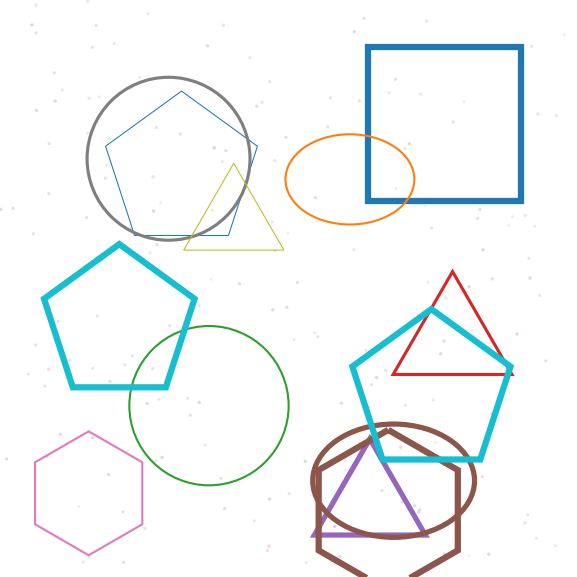[{"shape": "square", "thickness": 3, "radius": 0.66, "center": [0.77, 0.784]}, {"shape": "pentagon", "thickness": 0.5, "radius": 0.69, "center": [0.314, 0.703]}, {"shape": "oval", "thickness": 1, "radius": 0.56, "center": [0.606, 0.688]}, {"shape": "circle", "thickness": 1, "radius": 0.69, "center": [0.362, 0.297]}, {"shape": "triangle", "thickness": 1.5, "radius": 0.59, "center": [0.784, 0.41]}, {"shape": "triangle", "thickness": 2.5, "radius": 0.55, "center": [0.64, 0.128]}, {"shape": "hexagon", "thickness": 3, "radius": 0.7, "center": [0.672, 0.116]}, {"shape": "oval", "thickness": 2.5, "radius": 0.7, "center": [0.682, 0.167]}, {"shape": "hexagon", "thickness": 1, "radius": 0.54, "center": [0.154, 0.145]}, {"shape": "circle", "thickness": 1.5, "radius": 0.71, "center": [0.292, 0.724]}, {"shape": "triangle", "thickness": 0.5, "radius": 0.5, "center": [0.405, 0.616]}, {"shape": "pentagon", "thickness": 3, "radius": 0.69, "center": [0.207, 0.439]}, {"shape": "pentagon", "thickness": 3, "radius": 0.72, "center": [0.747, 0.32]}]